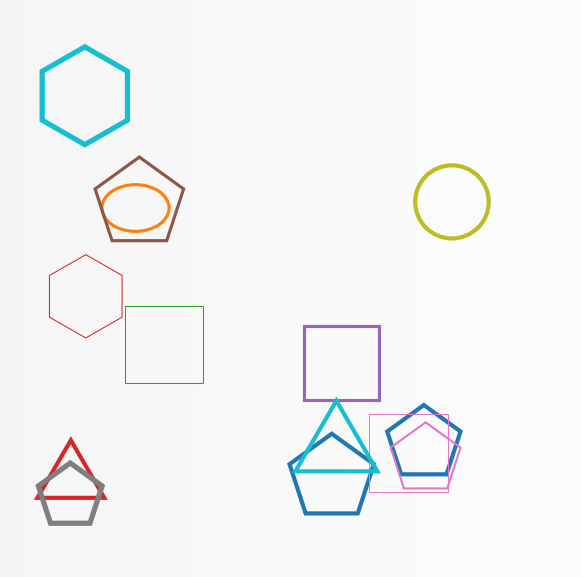[{"shape": "pentagon", "thickness": 2, "radius": 0.33, "center": [0.729, 0.231]}, {"shape": "pentagon", "thickness": 2, "radius": 0.38, "center": [0.571, 0.172]}, {"shape": "oval", "thickness": 1.5, "radius": 0.29, "center": [0.233, 0.639]}, {"shape": "square", "thickness": 0.5, "radius": 0.33, "center": [0.282, 0.403]}, {"shape": "hexagon", "thickness": 0.5, "radius": 0.36, "center": [0.148, 0.486]}, {"shape": "triangle", "thickness": 2, "radius": 0.33, "center": [0.122, 0.17]}, {"shape": "square", "thickness": 1.5, "radius": 0.32, "center": [0.588, 0.371]}, {"shape": "pentagon", "thickness": 1.5, "radius": 0.4, "center": [0.24, 0.647]}, {"shape": "square", "thickness": 0.5, "radius": 0.34, "center": [0.703, 0.215]}, {"shape": "pentagon", "thickness": 1, "radius": 0.32, "center": [0.732, 0.205]}, {"shape": "pentagon", "thickness": 2.5, "radius": 0.29, "center": [0.121, 0.14]}, {"shape": "circle", "thickness": 2, "radius": 0.32, "center": [0.778, 0.65]}, {"shape": "triangle", "thickness": 2, "radius": 0.41, "center": [0.579, 0.224]}, {"shape": "hexagon", "thickness": 2.5, "radius": 0.42, "center": [0.146, 0.833]}]